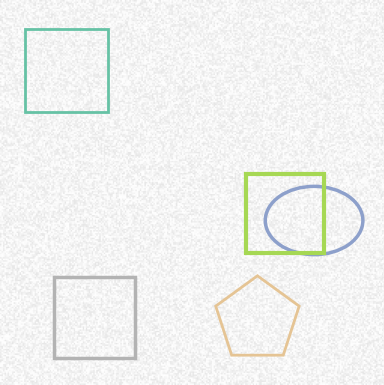[{"shape": "square", "thickness": 2, "radius": 0.54, "center": [0.173, 0.817]}, {"shape": "oval", "thickness": 2.5, "radius": 0.63, "center": [0.816, 0.427]}, {"shape": "square", "thickness": 3, "radius": 0.51, "center": [0.74, 0.445]}, {"shape": "pentagon", "thickness": 2, "radius": 0.57, "center": [0.669, 0.17]}, {"shape": "square", "thickness": 2.5, "radius": 0.52, "center": [0.246, 0.175]}]